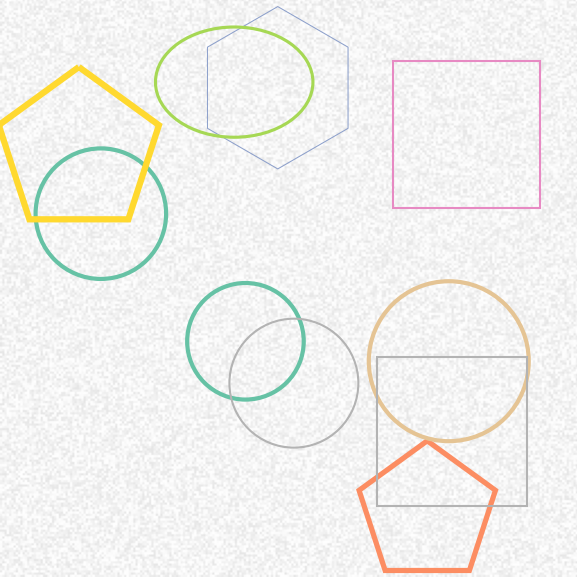[{"shape": "circle", "thickness": 2, "radius": 0.5, "center": [0.425, 0.408]}, {"shape": "circle", "thickness": 2, "radius": 0.57, "center": [0.175, 0.629]}, {"shape": "pentagon", "thickness": 2.5, "radius": 0.62, "center": [0.74, 0.112]}, {"shape": "hexagon", "thickness": 0.5, "radius": 0.7, "center": [0.481, 0.847]}, {"shape": "square", "thickness": 1, "radius": 0.64, "center": [0.808, 0.766]}, {"shape": "oval", "thickness": 1.5, "radius": 0.68, "center": [0.406, 0.857]}, {"shape": "pentagon", "thickness": 3, "radius": 0.73, "center": [0.137, 0.737]}, {"shape": "circle", "thickness": 2, "radius": 0.69, "center": [0.777, 0.374]}, {"shape": "square", "thickness": 1, "radius": 0.65, "center": [0.783, 0.252]}, {"shape": "circle", "thickness": 1, "radius": 0.56, "center": [0.509, 0.336]}]